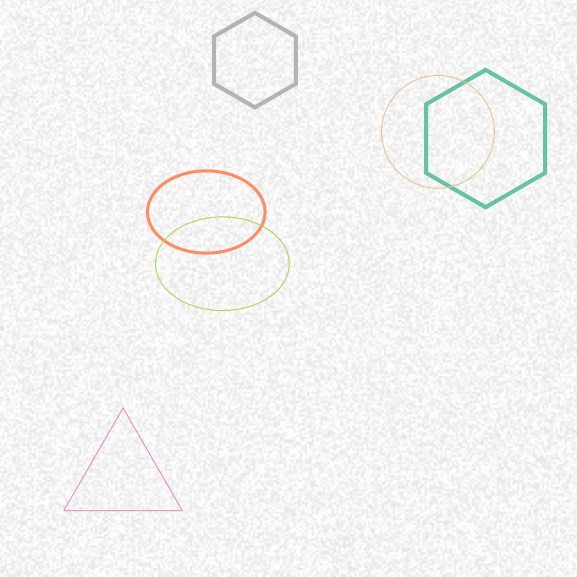[{"shape": "hexagon", "thickness": 2, "radius": 0.59, "center": [0.841, 0.759]}, {"shape": "oval", "thickness": 1.5, "radius": 0.51, "center": [0.357, 0.632]}, {"shape": "triangle", "thickness": 0.5, "radius": 0.59, "center": [0.213, 0.174]}, {"shape": "oval", "thickness": 0.5, "radius": 0.58, "center": [0.385, 0.542]}, {"shape": "circle", "thickness": 0.5, "radius": 0.49, "center": [0.758, 0.771]}, {"shape": "hexagon", "thickness": 2, "radius": 0.41, "center": [0.441, 0.895]}]